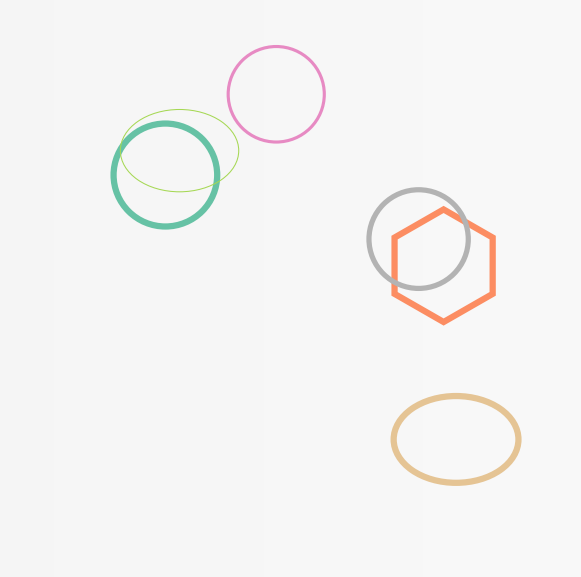[{"shape": "circle", "thickness": 3, "radius": 0.45, "center": [0.285, 0.696]}, {"shape": "hexagon", "thickness": 3, "radius": 0.49, "center": [0.763, 0.539]}, {"shape": "circle", "thickness": 1.5, "radius": 0.41, "center": [0.475, 0.836]}, {"shape": "oval", "thickness": 0.5, "radius": 0.51, "center": [0.309, 0.738]}, {"shape": "oval", "thickness": 3, "radius": 0.54, "center": [0.785, 0.238]}, {"shape": "circle", "thickness": 2.5, "radius": 0.43, "center": [0.72, 0.585]}]